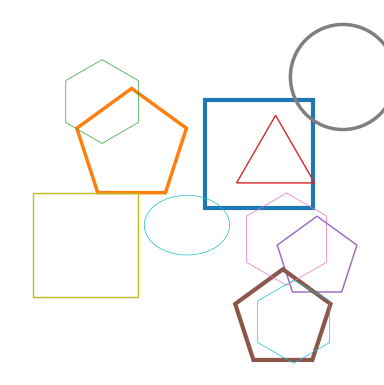[{"shape": "square", "thickness": 3, "radius": 0.7, "center": [0.674, 0.6]}, {"shape": "pentagon", "thickness": 2.5, "radius": 0.75, "center": [0.342, 0.621]}, {"shape": "hexagon", "thickness": 0.5, "radius": 0.54, "center": [0.265, 0.736]}, {"shape": "triangle", "thickness": 1, "radius": 0.59, "center": [0.716, 0.583]}, {"shape": "pentagon", "thickness": 1, "radius": 0.54, "center": [0.824, 0.33]}, {"shape": "pentagon", "thickness": 3, "radius": 0.65, "center": [0.735, 0.17]}, {"shape": "hexagon", "thickness": 0.5, "radius": 0.6, "center": [0.744, 0.379]}, {"shape": "circle", "thickness": 2.5, "radius": 0.68, "center": [0.891, 0.8]}, {"shape": "square", "thickness": 1, "radius": 0.68, "center": [0.222, 0.364]}, {"shape": "oval", "thickness": 0.5, "radius": 0.55, "center": [0.486, 0.415]}, {"shape": "hexagon", "thickness": 0.5, "radius": 0.54, "center": [0.763, 0.164]}]